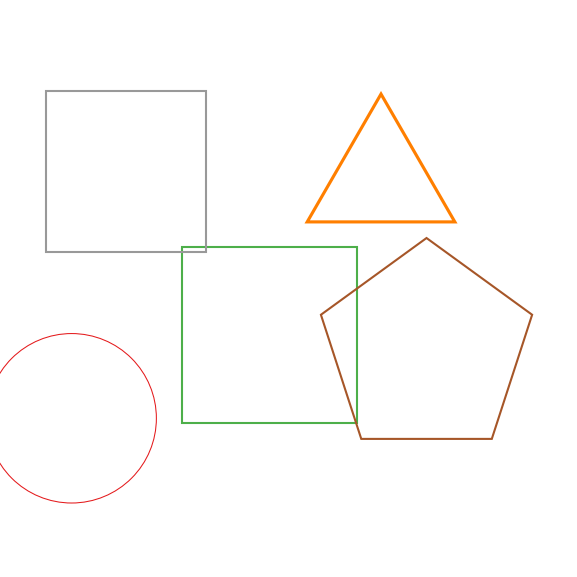[{"shape": "circle", "thickness": 0.5, "radius": 0.73, "center": [0.124, 0.275]}, {"shape": "square", "thickness": 1, "radius": 0.76, "center": [0.467, 0.419]}, {"shape": "triangle", "thickness": 1.5, "radius": 0.74, "center": [0.66, 0.689]}, {"shape": "pentagon", "thickness": 1, "radius": 0.96, "center": [0.739, 0.395]}, {"shape": "square", "thickness": 1, "radius": 0.69, "center": [0.218, 0.702]}]